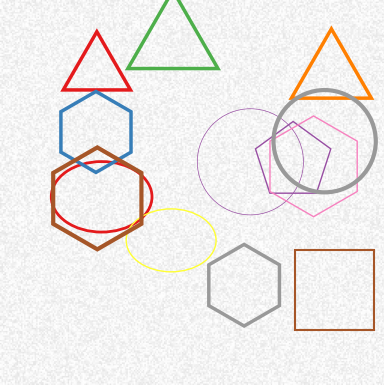[{"shape": "oval", "thickness": 2, "radius": 0.65, "center": [0.264, 0.489]}, {"shape": "triangle", "thickness": 2.5, "radius": 0.5, "center": [0.252, 0.817]}, {"shape": "hexagon", "thickness": 2.5, "radius": 0.53, "center": [0.249, 0.657]}, {"shape": "triangle", "thickness": 2.5, "radius": 0.68, "center": [0.449, 0.89]}, {"shape": "circle", "thickness": 0.5, "radius": 0.69, "center": [0.65, 0.58]}, {"shape": "pentagon", "thickness": 1, "radius": 0.51, "center": [0.761, 0.581]}, {"shape": "triangle", "thickness": 2.5, "radius": 0.6, "center": [0.861, 0.805]}, {"shape": "oval", "thickness": 1, "radius": 0.58, "center": [0.445, 0.376]}, {"shape": "hexagon", "thickness": 3, "radius": 0.66, "center": [0.253, 0.485]}, {"shape": "square", "thickness": 1.5, "radius": 0.52, "center": [0.869, 0.247]}, {"shape": "hexagon", "thickness": 1, "radius": 0.65, "center": [0.815, 0.568]}, {"shape": "hexagon", "thickness": 2.5, "radius": 0.53, "center": [0.634, 0.259]}, {"shape": "circle", "thickness": 3, "radius": 0.66, "center": [0.843, 0.633]}]